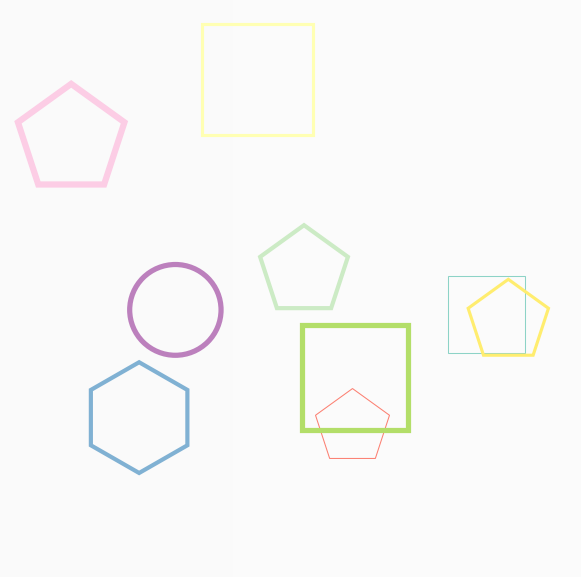[{"shape": "square", "thickness": 0.5, "radius": 0.33, "center": [0.837, 0.455]}, {"shape": "square", "thickness": 1.5, "radius": 0.48, "center": [0.443, 0.861]}, {"shape": "pentagon", "thickness": 0.5, "radius": 0.33, "center": [0.606, 0.259]}, {"shape": "hexagon", "thickness": 2, "radius": 0.48, "center": [0.239, 0.276]}, {"shape": "square", "thickness": 2.5, "radius": 0.46, "center": [0.611, 0.345]}, {"shape": "pentagon", "thickness": 3, "radius": 0.48, "center": [0.122, 0.758]}, {"shape": "circle", "thickness": 2.5, "radius": 0.39, "center": [0.302, 0.463]}, {"shape": "pentagon", "thickness": 2, "radius": 0.4, "center": [0.523, 0.53]}, {"shape": "pentagon", "thickness": 1.5, "radius": 0.36, "center": [0.875, 0.443]}]